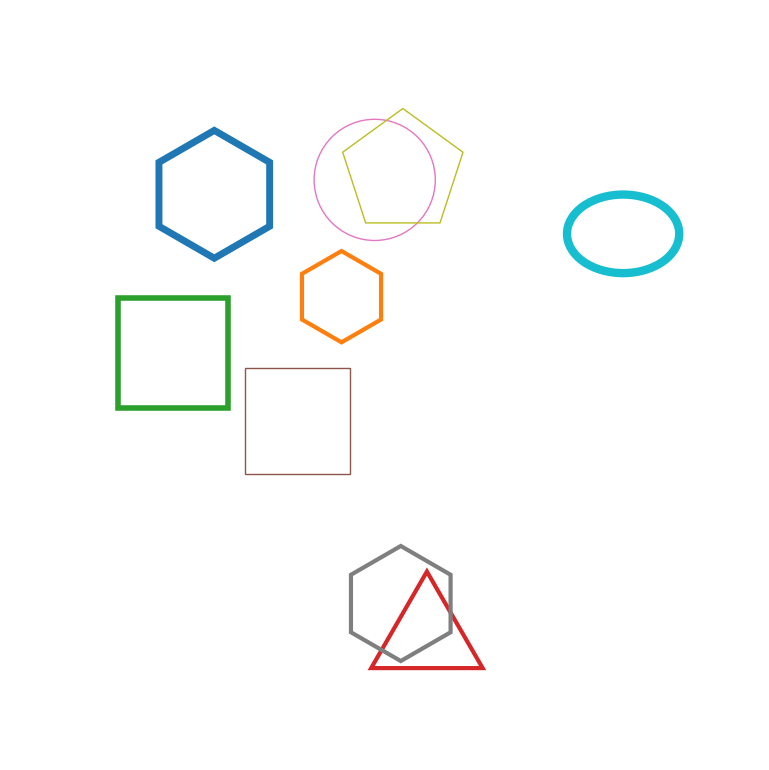[{"shape": "hexagon", "thickness": 2.5, "radius": 0.41, "center": [0.278, 0.748]}, {"shape": "hexagon", "thickness": 1.5, "radius": 0.3, "center": [0.444, 0.615]}, {"shape": "square", "thickness": 2, "radius": 0.36, "center": [0.225, 0.541]}, {"shape": "triangle", "thickness": 1.5, "radius": 0.42, "center": [0.554, 0.174]}, {"shape": "square", "thickness": 0.5, "radius": 0.34, "center": [0.386, 0.453]}, {"shape": "circle", "thickness": 0.5, "radius": 0.39, "center": [0.487, 0.766]}, {"shape": "hexagon", "thickness": 1.5, "radius": 0.37, "center": [0.52, 0.216]}, {"shape": "pentagon", "thickness": 0.5, "radius": 0.41, "center": [0.523, 0.777]}, {"shape": "oval", "thickness": 3, "radius": 0.36, "center": [0.809, 0.696]}]